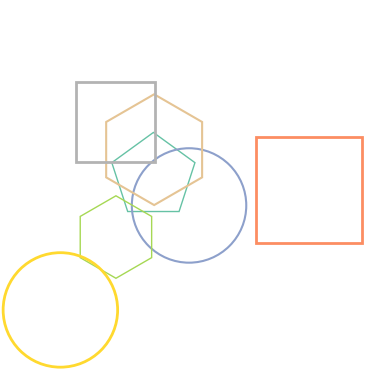[{"shape": "pentagon", "thickness": 1, "radius": 0.57, "center": [0.398, 0.542]}, {"shape": "square", "thickness": 2, "radius": 0.68, "center": [0.802, 0.506]}, {"shape": "circle", "thickness": 1.5, "radius": 0.74, "center": [0.491, 0.466]}, {"shape": "hexagon", "thickness": 1, "radius": 0.54, "center": [0.301, 0.384]}, {"shape": "circle", "thickness": 2, "radius": 0.74, "center": [0.157, 0.195]}, {"shape": "hexagon", "thickness": 1.5, "radius": 0.72, "center": [0.4, 0.611]}, {"shape": "square", "thickness": 2, "radius": 0.52, "center": [0.3, 0.683]}]